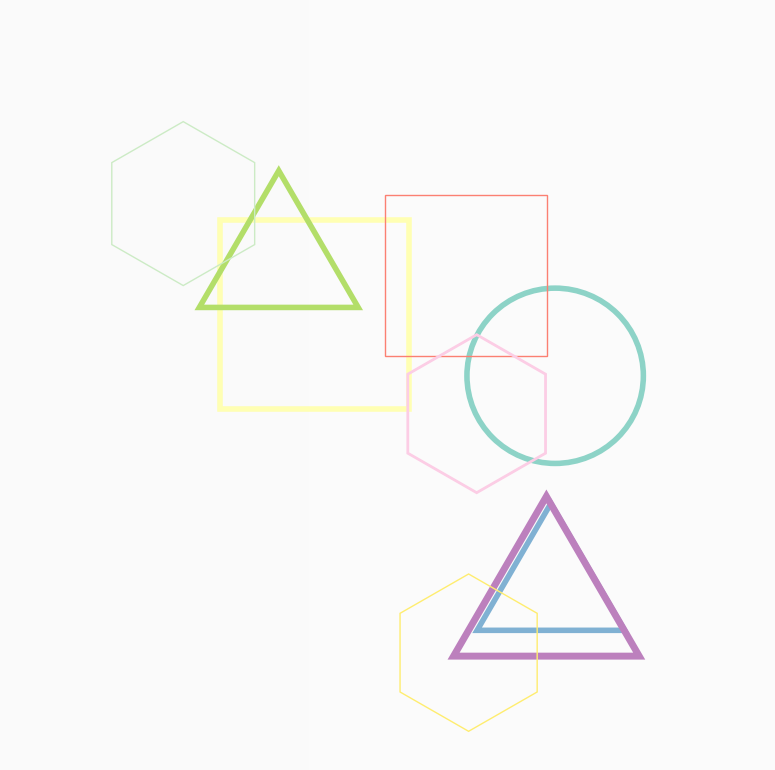[{"shape": "circle", "thickness": 2, "radius": 0.57, "center": [0.716, 0.512]}, {"shape": "square", "thickness": 2, "radius": 0.61, "center": [0.406, 0.592]}, {"shape": "square", "thickness": 0.5, "radius": 0.52, "center": [0.601, 0.642]}, {"shape": "triangle", "thickness": 2, "radius": 0.55, "center": [0.711, 0.236]}, {"shape": "triangle", "thickness": 2, "radius": 0.59, "center": [0.36, 0.66]}, {"shape": "hexagon", "thickness": 1, "radius": 0.51, "center": [0.615, 0.463]}, {"shape": "triangle", "thickness": 2.5, "radius": 0.69, "center": [0.705, 0.217]}, {"shape": "hexagon", "thickness": 0.5, "radius": 0.53, "center": [0.236, 0.736]}, {"shape": "hexagon", "thickness": 0.5, "radius": 0.51, "center": [0.605, 0.152]}]